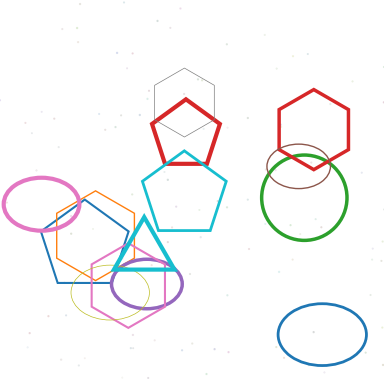[{"shape": "oval", "thickness": 2, "radius": 0.57, "center": [0.837, 0.131]}, {"shape": "pentagon", "thickness": 1.5, "radius": 0.6, "center": [0.22, 0.362]}, {"shape": "hexagon", "thickness": 1, "radius": 0.58, "center": [0.248, 0.388]}, {"shape": "circle", "thickness": 2.5, "radius": 0.55, "center": [0.79, 0.486]}, {"shape": "hexagon", "thickness": 2.5, "radius": 0.52, "center": [0.815, 0.663]}, {"shape": "pentagon", "thickness": 3, "radius": 0.46, "center": [0.483, 0.649]}, {"shape": "oval", "thickness": 2.5, "radius": 0.46, "center": [0.381, 0.262]}, {"shape": "oval", "thickness": 1, "radius": 0.41, "center": [0.776, 0.568]}, {"shape": "oval", "thickness": 3, "radius": 0.49, "center": [0.108, 0.47]}, {"shape": "hexagon", "thickness": 1.5, "radius": 0.55, "center": [0.333, 0.258]}, {"shape": "hexagon", "thickness": 0.5, "radius": 0.45, "center": [0.479, 0.734]}, {"shape": "oval", "thickness": 0.5, "radius": 0.51, "center": [0.286, 0.24]}, {"shape": "triangle", "thickness": 3, "radius": 0.45, "center": [0.375, 0.345]}, {"shape": "pentagon", "thickness": 2, "radius": 0.57, "center": [0.479, 0.494]}]